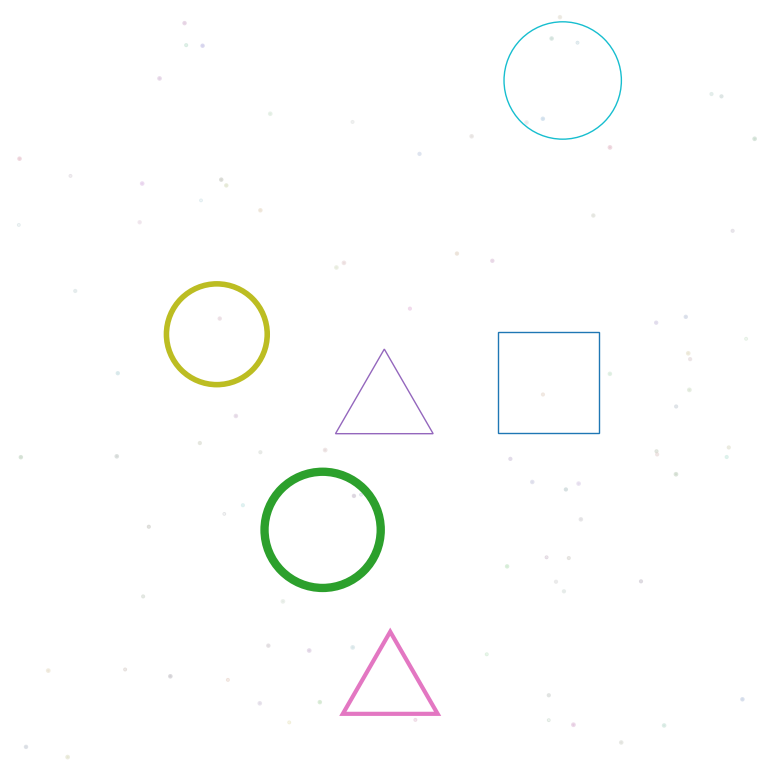[{"shape": "square", "thickness": 0.5, "radius": 0.33, "center": [0.712, 0.503]}, {"shape": "circle", "thickness": 3, "radius": 0.38, "center": [0.419, 0.312]}, {"shape": "triangle", "thickness": 0.5, "radius": 0.37, "center": [0.499, 0.473]}, {"shape": "triangle", "thickness": 1.5, "radius": 0.36, "center": [0.507, 0.108]}, {"shape": "circle", "thickness": 2, "radius": 0.33, "center": [0.282, 0.566]}, {"shape": "circle", "thickness": 0.5, "radius": 0.38, "center": [0.731, 0.895]}]